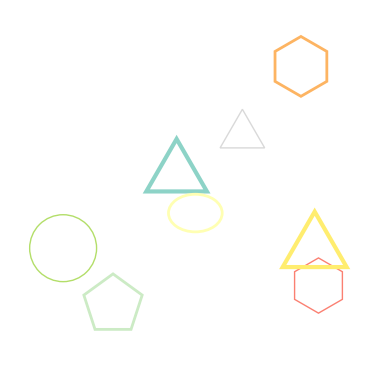[{"shape": "triangle", "thickness": 3, "radius": 0.45, "center": [0.459, 0.548]}, {"shape": "oval", "thickness": 2, "radius": 0.35, "center": [0.507, 0.447]}, {"shape": "hexagon", "thickness": 1, "radius": 0.36, "center": [0.827, 0.258]}, {"shape": "hexagon", "thickness": 2, "radius": 0.39, "center": [0.782, 0.827]}, {"shape": "circle", "thickness": 1, "radius": 0.43, "center": [0.164, 0.355]}, {"shape": "triangle", "thickness": 1, "radius": 0.33, "center": [0.63, 0.649]}, {"shape": "pentagon", "thickness": 2, "radius": 0.4, "center": [0.294, 0.209]}, {"shape": "triangle", "thickness": 3, "radius": 0.48, "center": [0.817, 0.354]}]